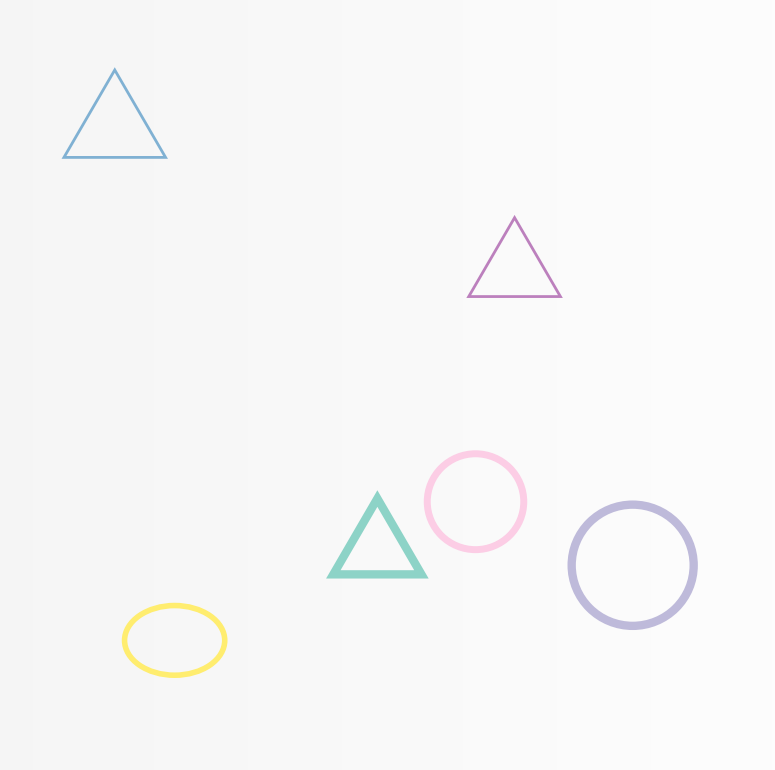[{"shape": "triangle", "thickness": 3, "radius": 0.33, "center": [0.487, 0.287]}, {"shape": "circle", "thickness": 3, "radius": 0.39, "center": [0.816, 0.266]}, {"shape": "triangle", "thickness": 1, "radius": 0.38, "center": [0.148, 0.833]}, {"shape": "circle", "thickness": 2.5, "radius": 0.31, "center": [0.614, 0.348]}, {"shape": "triangle", "thickness": 1, "radius": 0.34, "center": [0.664, 0.649]}, {"shape": "oval", "thickness": 2, "radius": 0.32, "center": [0.225, 0.168]}]